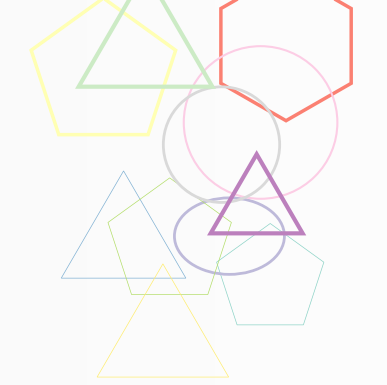[{"shape": "pentagon", "thickness": 0.5, "radius": 0.73, "center": [0.697, 0.274]}, {"shape": "pentagon", "thickness": 2.5, "radius": 0.98, "center": [0.267, 0.809]}, {"shape": "oval", "thickness": 2, "radius": 0.71, "center": [0.592, 0.387]}, {"shape": "hexagon", "thickness": 2.5, "radius": 0.97, "center": [0.738, 0.881]}, {"shape": "triangle", "thickness": 0.5, "radius": 0.93, "center": [0.319, 0.37]}, {"shape": "pentagon", "thickness": 0.5, "radius": 0.84, "center": [0.438, 0.37]}, {"shape": "circle", "thickness": 1.5, "radius": 0.99, "center": [0.672, 0.682]}, {"shape": "circle", "thickness": 2, "radius": 0.75, "center": [0.572, 0.624]}, {"shape": "triangle", "thickness": 3, "radius": 0.69, "center": [0.662, 0.462]}, {"shape": "triangle", "thickness": 3, "radius": 1.0, "center": [0.376, 0.874]}, {"shape": "triangle", "thickness": 0.5, "radius": 0.98, "center": [0.42, 0.119]}]